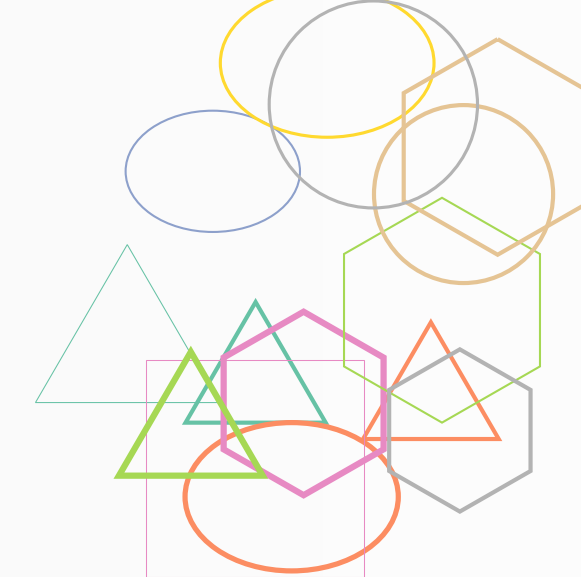[{"shape": "triangle", "thickness": 0.5, "radius": 0.91, "center": [0.219, 0.393]}, {"shape": "triangle", "thickness": 2, "radius": 0.7, "center": [0.44, 0.337]}, {"shape": "triangle", "thickness": 2, "radius": 0.67, "center": [0.741, 0.306]}, {"shape": "oval", "thickness": 2.5, "radius": 0.92, "center": [0.502, 0.139]}, {"shape": "oval", "thickness": 1, "radius": 0.75, "center": [0.366, 0.702]}, {"shape": "hexagon", "thickness": 3, "radius": 0.79, "center": [0.522, 0.301]}, {"shape": "square", "thickness": 0.5, "radius": 0.94, "center": [0.439, 0.187]}, {"shape": "hexagon", "thickness": 1, "radius": 0.97, "center": [0.76, 0.462]}, {"shape": "triangle", "thickness": 3, "radius": 0.71, "center": [0.328, 0.247]}, {"shape": "oval", "thickness": 1.5, "radius": 0.92, "center": [0.563, 0.89]}, {"shape": "hexagon", "thickness": 2, "radius": 0.93, "center": [0.856, 0.745]}, {"shape": "circle", "thickness": 2, "radius": 0.77, "center": [0.798, 0.663]}, {"shape": "hexagon", "thickness": 2, "radius": 0.7, "center": [0.791, 0.254]}, {"shape": "circle", "thickness": 1.5, "radius": 0.9, "center": [0.642, 0.818]}]